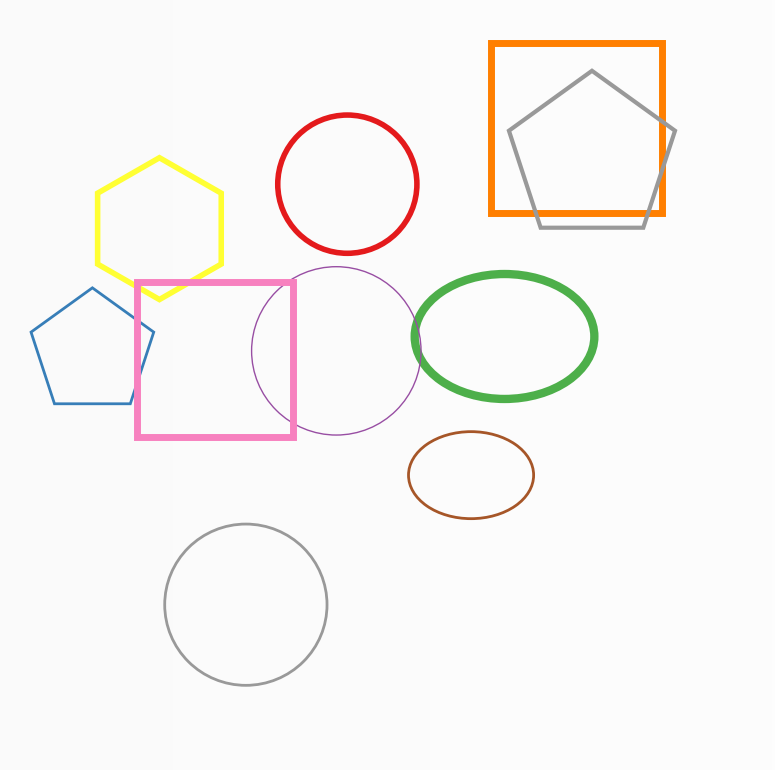[{"shape": "circle", "thickness": 2, "radius": 0.45, "center": [0.448, 0.761]}, {"shape": "pentagon", "thickness": 1, "radius": 0.42, "center": [0.119, 0.543]}, {"shape": "oval", "thickness": 3, "radius": 0.58, "center": [0.651, 0.563]}, {"shape": "circle", "thickness": 0.5, "radius": 0.55, "center": [0.434, 0.544]}, {"shape": "square", "thickness": 2.5, "radius": 0.55, "center": [0.744, 0.834]}, {"shape": "hexagon", "thickness": 2, "radius": 0.46, "center": [0.206, 0.703]}, {"shape": "oval", "thickness": 1, "radius": 0.4, "center": [0.608, 0.383]}, {"shape": "square", "thickness": 2.5, "radius": 0.5, "center": [0.278, 0.533]}, {"shape": "circle", "thickness": 1, "radius": 0.52, "center": [0.317, 0.215]}, {"shape": "pentagon", "thickness": 1.5, "radius": 0.56, "center": [0.764, 0.795]}]